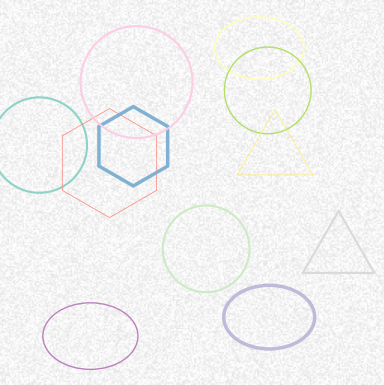[{"shape": "circle", "thickness": 1.5, "radius": 0.62, "center": [0.102, 0.623]}, {"shape": "oval", "thickness": 1, "radius": 0.58, "center": [0.673, 0.875]}, {"shape": "oval", "thickness": 2.5, "radius": 0.59, "center": [0.699, 0.176]}, {"shape": "hexagon", "thickness": 0.5, "radius": 0.71, "center": [0.284, 0.576]}, {"shape": "hexagon", "thickness": 2.5, "radius": 0.52, "center": [0.346, 0.62]}, {"shape": "circle", "thickness": 1, "radius": 0.56, "center": [0.695, 0.765]}, {"shape": "circle", "thickness": 1.5, "radius": 0.73, "center": [0.355, 0.787]}, {"shape": "triangle", "thickness": 1.5, "radius": 0.54, "center": [0.879, 0.345]}, {"shape": "oval", "thickness": 1, "radius": 0.62, "center": [0.235, 0.127]}, {"shape": "circle", "thickness": 1.5, "radius": 0.56, "center": [0.536, 0.354]}, {"shape": "triangle", "thickness": 0.5, "radius": 0.57, "center": [0.714, 0.602]}]